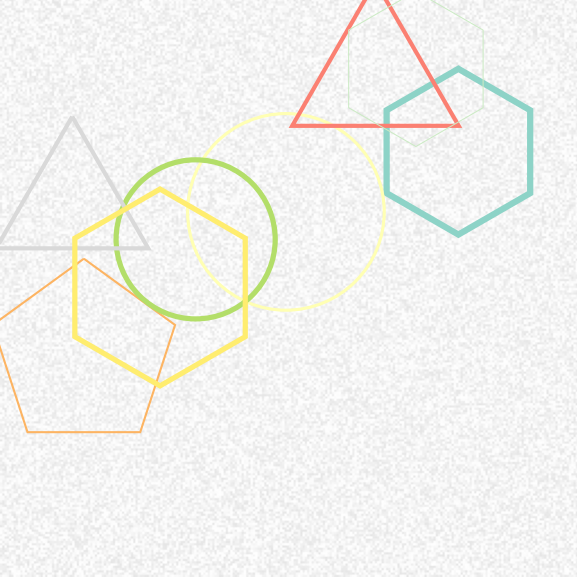[{"shape": "hexagon", "thickness": 3, "radius": 0.72, "center": [0.794, 0.736]}, {"shape": "circle", "thickness": 1.5, "radius": 0.85, "center": [0.495, 0.632]}, {"shape": "triangle", "thickness": 2, "radius": 0.83, "center": [0.65, 0.864]}, {"shape": "pentagon", "thickness": 1, "radius": 0.83, "center": [0.145, 0.385]}, {"shape": "circle", "thickness": 2.5, "radius": 0.69, "center": [0.339, 0.585]}, {"shape": "triangle", "thickness": 2, "radius": 0.76, "center": [0.125, 0.645]}, {"shape": "hexagon", "thickness": 0.5, "radius": 0.67, "center": [0.72, 0.88]}, {"shape": "hexagon", "thickness": 2.5, "radius": 0.85, "center": [0.277, 0.501]}]